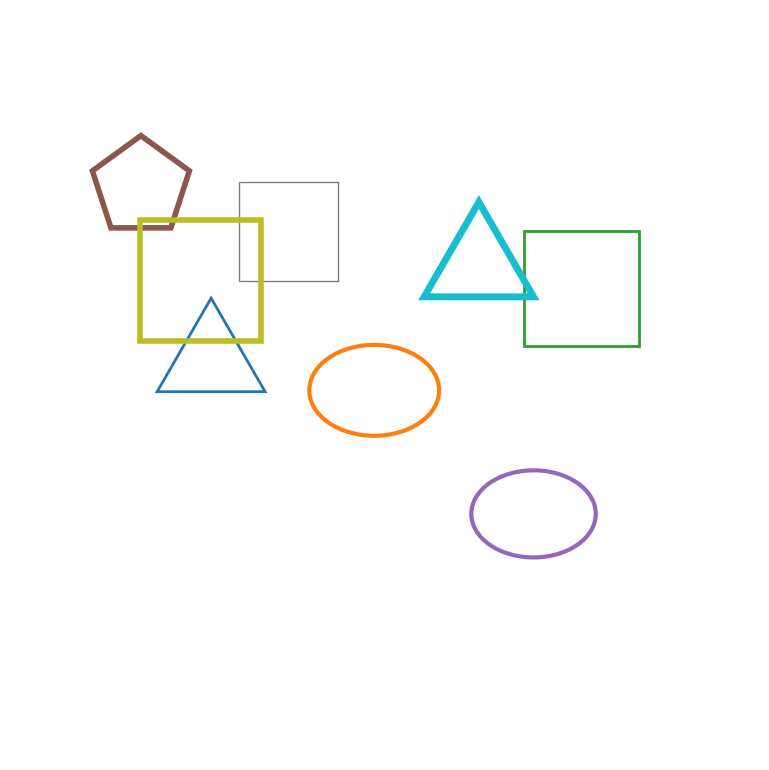[{"shape": "triangle", "thickness": 1, "radius": 0.4, "center": [0.274, 0.532]}, {"shape": "oval", "thickness": 1.5, "radius": 0.42, "center": [0.486, 0.493]}, {"shape": "square", "thickness": 1, "radius": 0.38, "center": [0.755, 0.625]}, {"shape": "oval", "thickness": 1.5, "radius": 0.4, "center": [0.693, 0.333]}, {"shape": "pentagon", "thickness": 2, "radius": 0.33, "center": [0.183, 0.758]}, {"shape": "square", "thickness": 0.5, "radius": 0.32, "center": [0.374, 0.699]}, {"shape": "square", "thickness": 2, "radius": 0.39, "center": [0.261, 0.636]}, {"shape": "triangle", "thickness": 2.5, "radius": 0.41, "center": [0.622, 0.656]}]